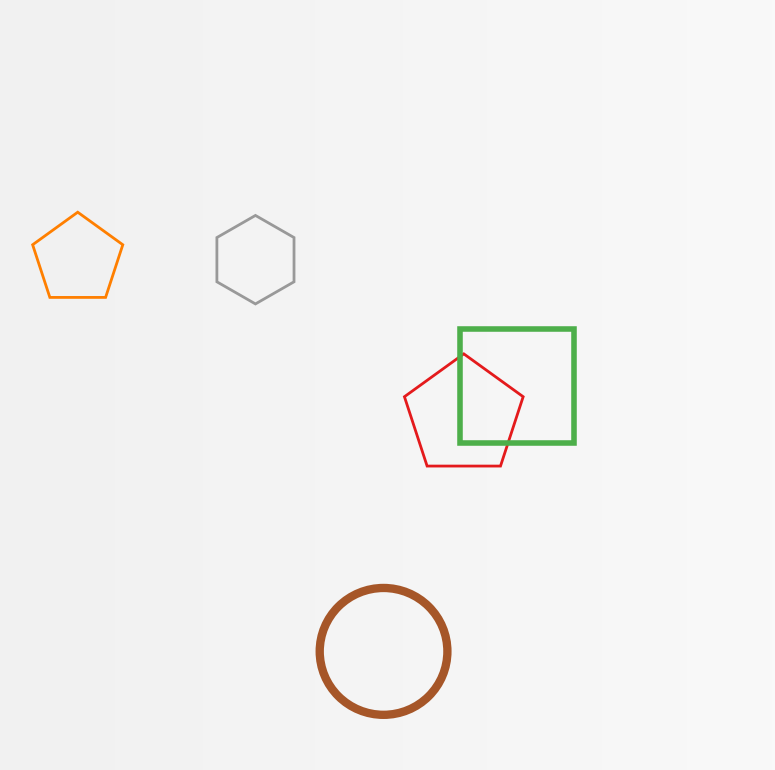[{"shape": "pentagon", "thickness": 1, "radius": 0.4, "center": [0.598, 0.46]}, {"shape": "square", "thickness": 2, "radius": 0.37, "center": [0.667, 0.499]}, {"shape": "pentagon", "thickness": 1, "radius": 0.31, "center": [0.1, 0.663]}, {"shape": "circle", "thickness": 3, "radius": 0.41, "center": [0.495, 0.154]}, {"shape": "hexagon", "thickness": 1, "radius": 0.29, "center": [0.33, 0.663]}]